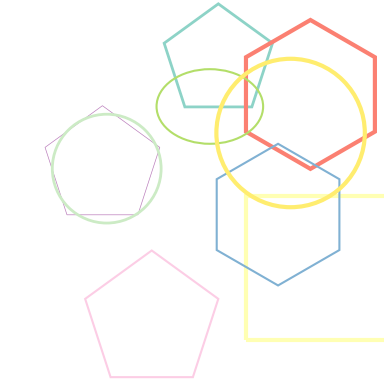[{"shape": "pentagon", "thickness": 2, "radius": 0.74, "center": [0.567, 0.842]}, {"shape": "square", "thickness": 3, "radius": 0.93, "center": [0.825, 0.303]}, {"shape": "hexagon", "thickness": 3, "radius": 0.97, "center": [0.806, 0.755]}, {"shape": "hexagon", "thickness": 1.5, "radius": 0.92, "center": [0.722, 0.443]}, {"shape": "oval", "thickness": 1.5, "radius": 0.69, "center": [0.545, 0.723]}, {"shape": "pentagon", "thickness": 1.5, "radius": 0.91, "center": [0.394, 0.167]}, {"shape": "pentagon", "thickness": 0.5, "radius": 0.78, "center": [0.266, 0.569]}, {"shape": "circle", "thickness": 2, "radius": 0.71, "center": [0.277, 0.562]}, {"shape": "circle", "thickness": 3, "radius": 0.96, "center": [0.755, 0.655]}]